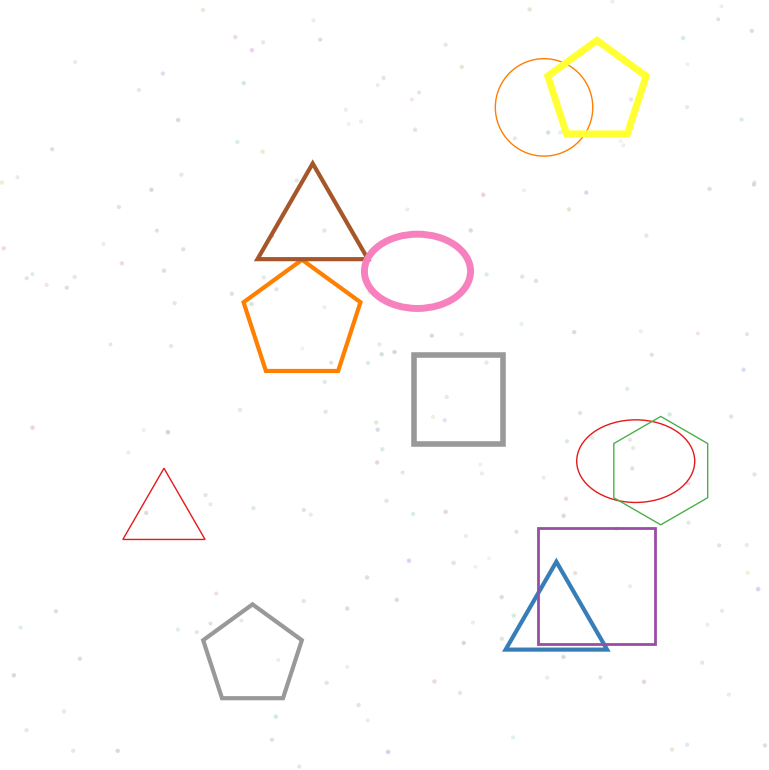[{"shape": "triangle", "thickness": 0.5, "radius": 0.31, "center": [0.213, 0.33]}, {"shape": "oval", "thickness": 0.5, "radius": 0.38, "center": [0.826, 0.401]}, {"shape": "triangle", "thickness": 1.5, "radius": 0.38, "center": [0.723, 0.194]}, {"shape": "hexagon", "thickness": 0.5, "radius": 0.35, "center": [0.858, 0.389]}, {"shape": "square", "thickness": 1, "radius": 0.38, "center": [0.774, 0.239]}, {"shape": "pentagon", "thickness": 1.5, "radius": 0.4, "center": [0.392, 0.583]}, {"shape": "circle", "thickness": 0.5, "radius": 0.32, "center": [0.707, 0.861]}, {"shape": "pentagon", "thickness": 2.5, "radius": 0.34, "center": [0.775, 0.88]}, {"shape": "triangle", "thickness": 1.5, "radius": 0.41, "center": [0.406, 0.705]}, {"shape": "oval", "thickness": 2.5, "radius": 0.34, "center": [0.542, 0.648]}, {"shape": "pentagon", "thickness": 1.5, "radius": 0.34, "center": [0.328, 0.148]}, {"shape": "square", "thickness": 2, "radius": 0.29, "center": [0.595, 0.481]}]